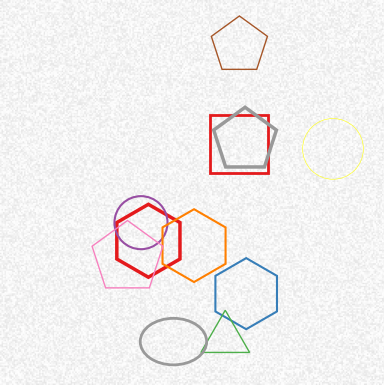[{"shape": "square", "thickness": 2, "radius": 0.38, "center": [0.621, 0.626]}, {"shape": "hexagon", "thickness": 2.5, "radius": 0.47, "center": [0.385, 0.375]}, {"shape": "hexagon", "thickness": 1.5, "radius": 0.46, "center": [0.639, 0.237]}, {"shape": "triangle", "thickness": 1, "radius": 0.37, "center": [0.585, 0.121]}, {"shape": "circle", "thickness": 1.5, "radius": 0.34, "center": [0.366, 0.422]}, {"shape": "hexagon", "thickness": 1.5, "radius": 0.47, "center": [0.504, 0.362]}, {"shape": "circle", "thickness": 0.5, "radius": 0.39, "center": [0.865, 0.613]}, {"shape": "pentagon", "thickness": 1, "radius": 0.38, "center": [0.622, 0.882]}, {"shape": "pentagon", "thickness": 1, "radius": 0.48, "center": [0.331, 0.331]}, {"shape": "oval", "thickness": 2, "radius": 0.43, "center": [0.451, 0.113]}, {"shape": "pentagon", "thickness": 2.5, "radius": 0.43, "center": [0.637, 0.636]}]